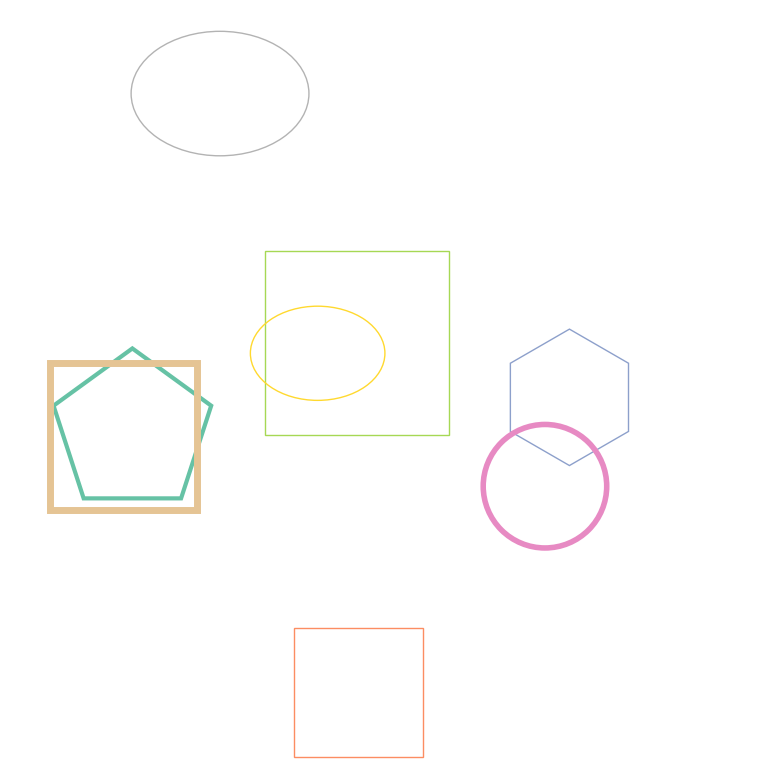[{"shape": "pentagon", "thickness": 1.5, "radius": 0.54, "center": [0.172, 0.44]}, {"shape": "square", "thickness": 0.5, "radius": 0.42, "center": [0.466, 0.1]}, {"shape": "hexagon", "thickness": 0.5, "radius": 0.44, "center": [0.74, 0.484]}, {"shape": "circle", "thickness": 2, "radius": 0.4, "center": [0.708, 0.369]}, {"shape": "square", "thickness": 0.5, "radius": 0.6, "center": [0.464, 0.555]}, {"shape": "oval", "thickness": 0.5, "radius": 0.44, "center": [0.413, 0.541]}, {"shape": "square", "thickness": 2.5, "radius": 0.48, "center": [0.16, 0.433]}, {"shape": "oval", "thickness": 0.5, "radius": 0.58, "center": [0.286, 0.878]}]